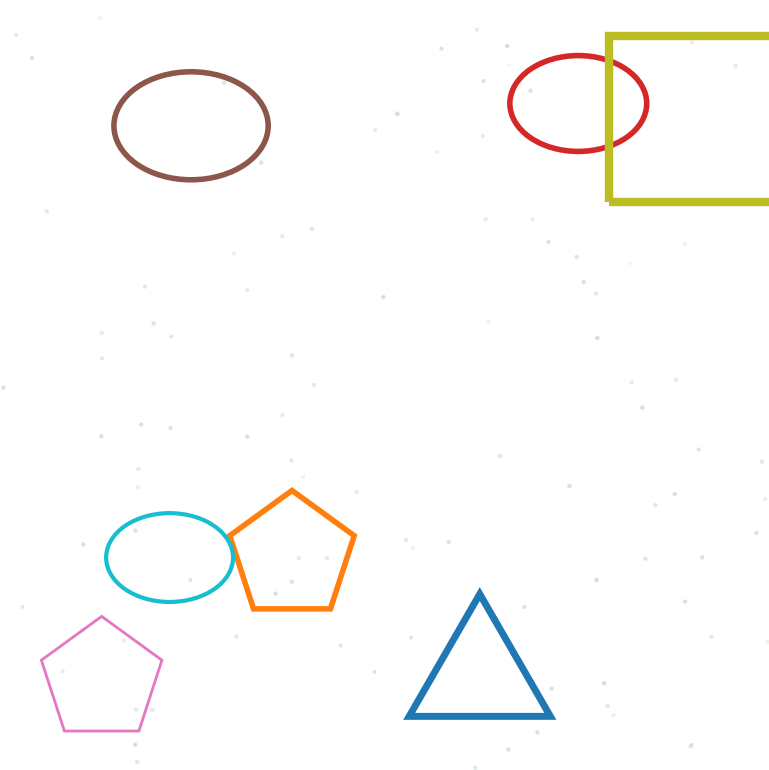[{"shape": "triangle", "thickness": 2.5, "radius": 0.53, "center": [0.623, 0.123]}, {"shape": "pentagon", "thickness": 2, "radius": 0.42, "center": [0.379, 0.278]}, {"shape": "oval", "thickness": 2, "radius": 0.44, "center": [0.751, 0.866]}, {"shape": "oval", "thickness": 2, "radius": 0.5, "center": [0.248, 0.837]}, {"shape": "pentagon", "thickness": 1, "radius": 0.41, "center": [0.132, 0.117]}, {"shape": "square", "thickness": 3, "radius": 0.54, "center": [0.899, 0.846]}, {"shape": "oval", "thickness": 1.5, "radius": 0.41, "center": [0.22, 0.276]}]